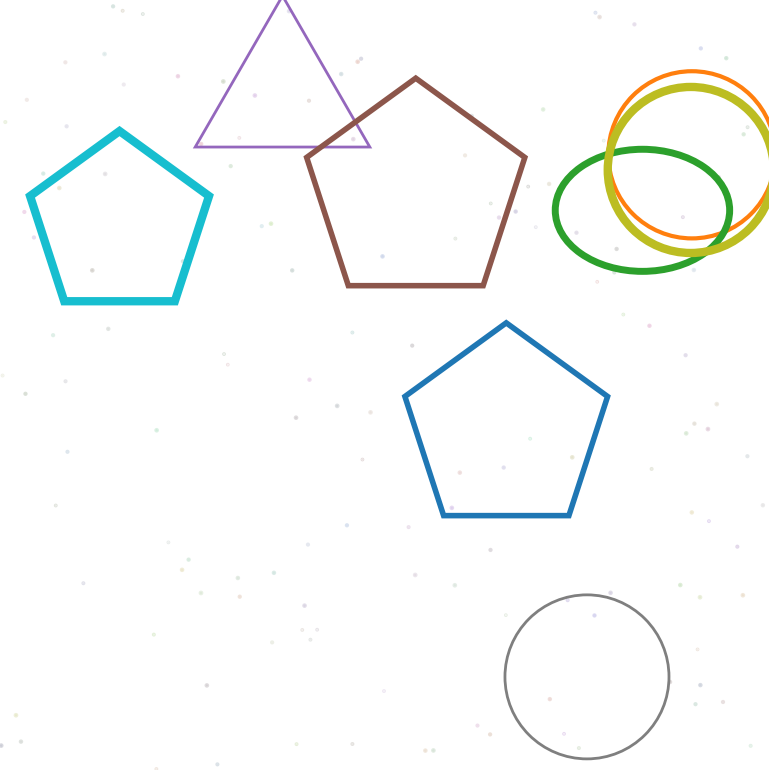[{"shape": "pentagon", "thickness": 2, "radius": 0.69, "center": [0.657, 0.442]}, {"shape": "circle", "thickness": 1.5, "radius": 0.54, "center": [0.899, 0.799]}, {"shape": "oval", "thickness": 2.5, "radius": 0.57, "center": [0.834, 0.727]}, {"shape": "triangle", "thickness": 1, "radius": 0.65, "center": [0.367, 0.874]}, {"shape": "pentagon", "thickness": 2, "radius": 0.74, "center": [0.54, 0.749]}, {"shape": "circle", "thickness": 1, "radius": 0.53, "center": [0.762, 0.121]}, {"shape": "circle", "thickness": 3, "radius": 0.54, "center": [0.897, 0.779]}, {"shape": "pentagon", "thickness": 3, "radius": 0.61, "center": [0.155, 0.708]}]